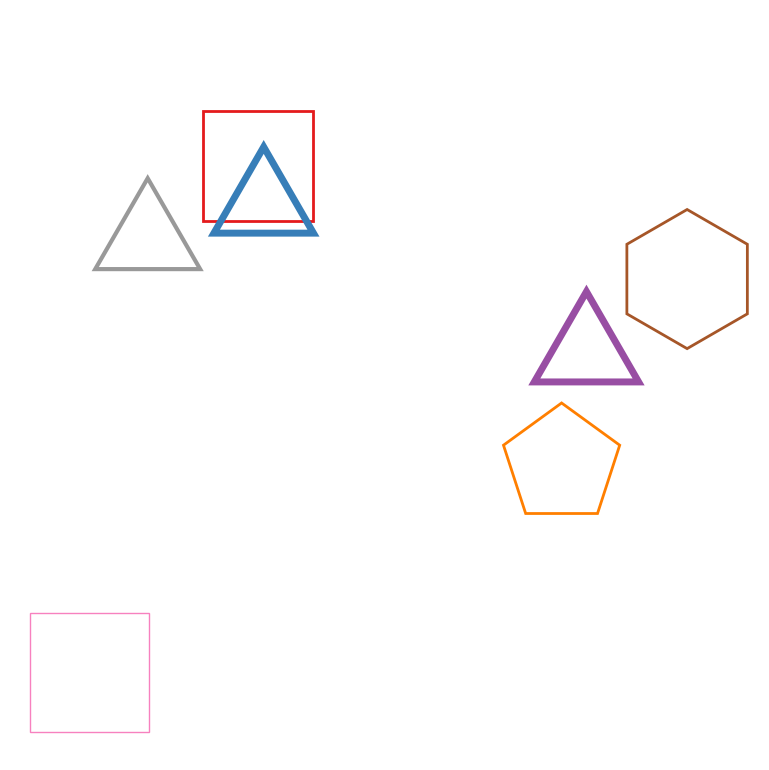[{"shape": "square", "thickness": 1, "radius": 0.36, "center": [0.336, 0.784]}, {"shape": "triangle", "thickness": 2.5, "radius": 0.37, "center": [0.342, 0.735]}, {"shape": "triangle", "thickness": 2.5, "radius": 0.39, "center": [0.762, 0.543]}, {"shape": "pentagon", "thickness": 1, "radius": 0.4, "center": [0.729, 0.397]}, {"shape": "hexagon", "thickness": 1, "radius": 0.45, "center": [0.892, 0.638]}, {"shape": "square", "thickness": 0.5, "radius": 0.39, "center": [0.116, 0.127]}, {"shape": "triangle", "thickness": 1.5, "radius": 0.39, "center": [0.192, 0.69]}]